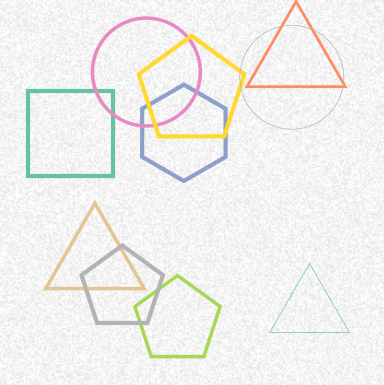[{"shape": "square", "thickness": 3, "radius": 0.55, "center": [0.183, 0.654]}, {"shape": "triangle", "thickness": 0.5, "radius": 0.6, "center": [0.804, 0.196]}, {"shape": "triangle", "thickness": 2, "radius": 0.74, "center": [0.769, 0.849]}, {"shape": "hexagon", "thickness": 3, "radius": 0.63, "center": [0.478, 0.655]}, {"shape": "circle", "thickness": 2.5, "radius": 0.7, "center": [0.38, 0.813]}, {"shape": "pentagon", "thickness": 2.5, "radius": 0.58, "center": [0.461, 0.168]}, {"shape": "pentagon", "thickness": 3, "radius": 0.72, "center": [0.498, 0.763]}, {"shape": "triangle", "thickness": 2.5, "radius": 0.74, "center": [0.247, 0.324]}, {"shape": "pentagon", "thickness": 3, "radius": 0.56, "center": [0.318, 0.251]}, {"shape": "circle", "thickness": 0.5, "radius": 0.68, "center": [0.758, 0.799]}]